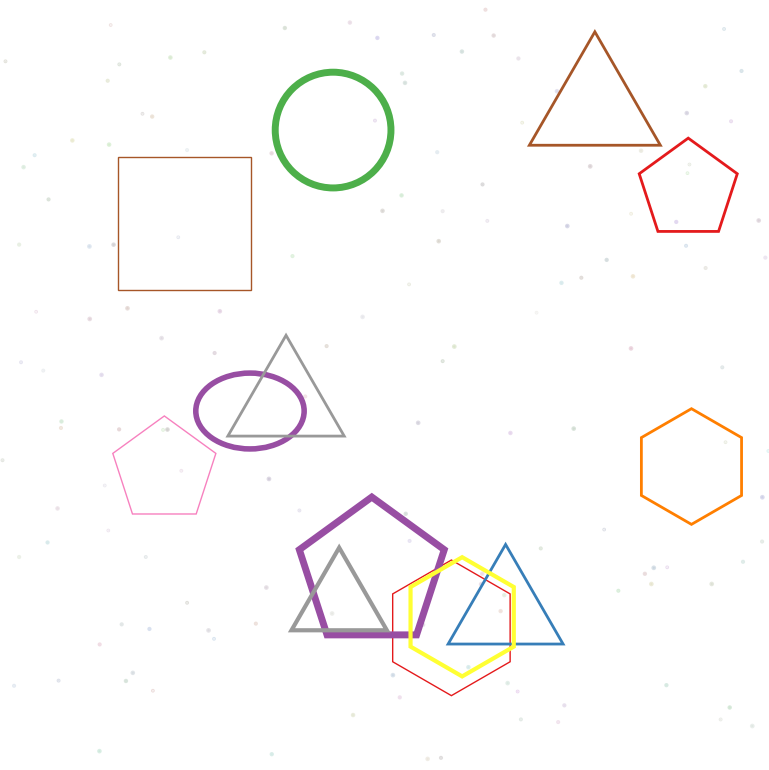[{"shape": "pentagon", "thickness": 1, "radius": 0.33, "center": [0.894, 0.754]}, {"shape": "hexagon", "thickness": 0.5, "radius": 0.44, "center": [0.586, 0.185]}, {"shape": "triangle", "thickness": 1, "radius": 0.43, "center": [0.657, 0.207]}, {"shape": "circle", "thickness": 2.5, "radius": 0.38, "center": [0.433, 0.831]}, {"shape": "pentagon", "thickness": 2.5, "radius": 0.49, "center": [0.483, 0.256]}, {"shape": "oval", "thickness": 2, "radius": 0.35, "center": [0.325, 0.466]}, {"shape": "hexagon", "thickness": 1, "radius": 0.38, "center": [0.898, 0.394]}, {"shape": "hexagon", "thickness": 1.5, "radius": 0.39, "center": [0.6, 0.199]}, {"shape": "square", "thickness": 0.5, "radius": 0.43, "center": [0.239, 0.709]}, {"shape": "triangle", "thickness": 1, "radius": 0.49, "center": [0.773, 0.86]}, {"shape": "pentagon", "thickness": 0.5, "radius": 0.35, "center": [0.213, 0.389]}, {"shape": "triangle", "thickness": 1.5, "radius": 0.36, "center": [0.44, 0.217]}, {"shape": "triangle", "thickness": 1, "radius": 0.44, "center": [0.371, 0.477]}]